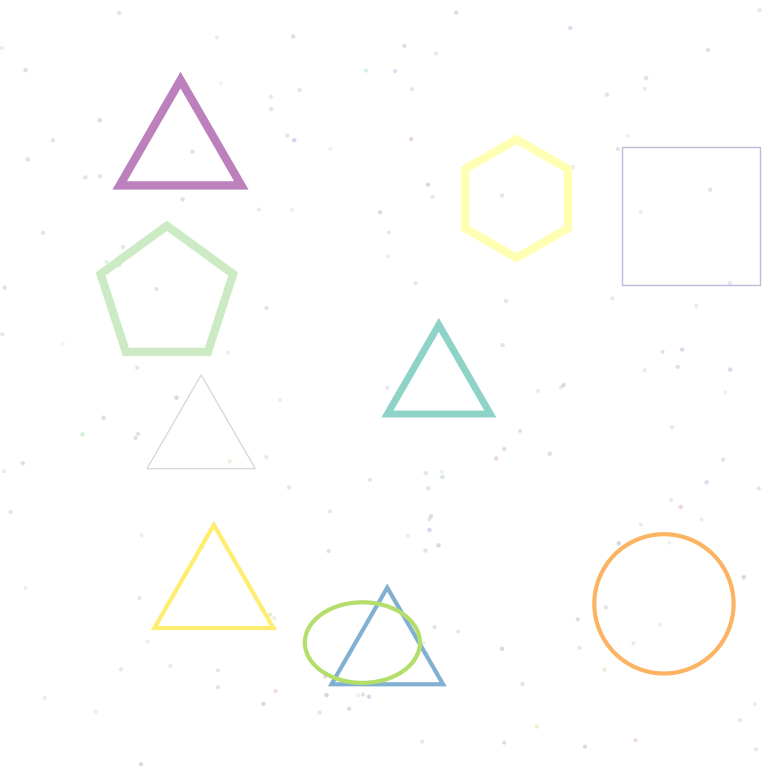[{"shape": "triangle", "thickness": 2.5, "radius": 0.39, "center": [0.57, 0.501]}, {"shape": "hexagon", "thickness": 3, "radius": 0.38, "center": [0.671, 0.742]}, {"shape": "square", "thickness": 0.5, "radius": 0.45, "center": [0.897, 0.719]}, {"shape": "triangle", "thickness": 1.5, "radius": 0.42, "center": [0.503, 0.153]}, {"shape": "circle", "thickness": 1.5, "radius": 0.45, "center": [0.862, 0.216]}, {"shape": "oval", "thickness": 1.5, "radius": 0.37, "center": [0.471, 0.165]}, {"shape": "triangle", "thickness": 0.5, "radius": 0.41, "center": [0.261, 0.432]}, {"shape": "triangle", "thickness": 3, "radius": 0.46, "center": [0.234, 0.805]}, {"shape": "pentagon", "thickness": 3, "radius": 0.45, "center": [0.217, 0.616]}, {"shape": "triangle", "thickness": 1.5, "radius": 0.45, "center": [0.278, 0.229]}]